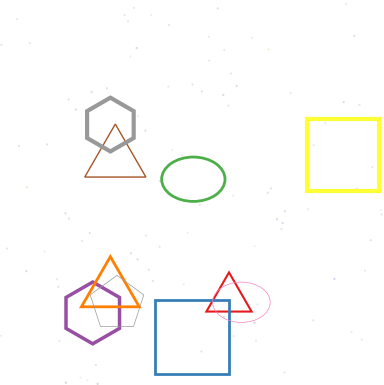[{"shape": "triangle", "thickness": 1.5, "radius": 0.34, "center": [0.595, 0.225]}, {"shape": "square", "thickness": 2, "radius": 0.48, "center": [0.499, 0.125]}, {"shape": "oval", "thickness": 2, "radius": 0.41, "center": [0.502, 0.534]}, {"shape": "hexagon", "thickness": 2.5, "radius": 0.4, "center": [0.241, 0.187]}, {"shape": "triangle", "thickness": 2, "radius": 0.43, "center": [0.287, 0.247]}, {"shape": "square", "thickness": 3, "radius": 0.46, "center": [0.891, 0.597]}, {"shape": "triangle", "thickness": 1, "radius": 0.46, "center": [0.299, 0.586]}, {"shape": "oval", "thickness": 0.5, "radius": 0.37, "center": [0.627, 0.215]}, {"shape": "hexagon", "thickness": 3, "radius": 0.35, "center": [0.287, 0.676]}, {"shape": "pentagon", "thickness": 0.5, "radius": 0.37, "center": [0.304, 0.212]}]